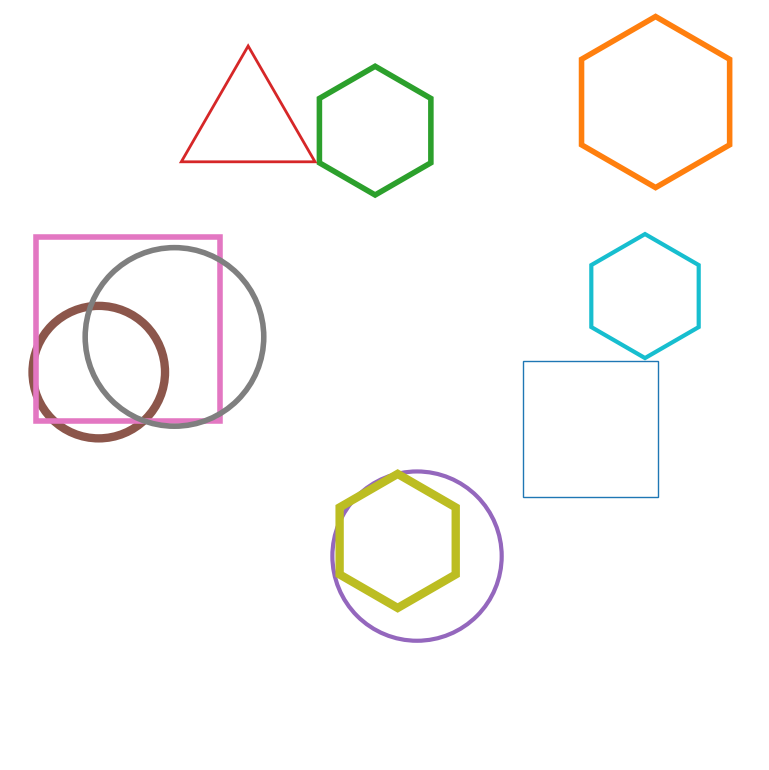[{"shape": "square", "thickness": 0.5, "radius": 0.44, "center": [0.767, 0.442]}, {"shape": "hexagon", "thickness": 2, "radius": 0.56, "center": [0.851, 0.867]}, {"shape": "hexagon", "thickness": 2, "radius": 0.42, "center": [0.487, 0.83]}, {"shape": "triangle", "thickness": 1, "radius": 0.5, "center": [0.322, 0.84]}, {"shape": "circle", "thickness": 1.5, "radius": 0.55, "center": [0.542, 0.278]}, {"shape": "circle", "thickness": 3, "radius": 0.43, "center": [0.128, 0.517]}, {"shape": "square", "thickness": 2, "radius": 0.6, "center": [0.166, 0.572]}, {"shape": "circle", "thickness": 2, "radius": 0.58, "center": [0.227, 0.562]}, {"shape": "hexagon", "thickness": 3, "radius": 0.44, "center": [0.516, 0.297]}, {"shape": "hexagon", "thickness": 1.5, "radius": 0.4, "center": [0.838, 0.615]}]